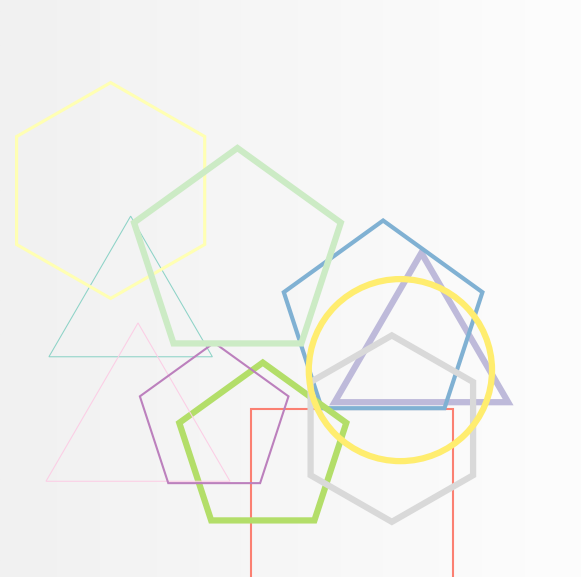[{"shape": "triangle", "thickness": 0.5, "radius": 0.81, "center": [0.225, 0.463]}, {"shape": "hexagon", "thickness": 1.5, "radius": 0.93, "center": [0.19, 0.669]}, {"shape": "triangle", "thickness": 3, "radius": 0.86, "center": [0.725, 0.389]}, {"shape": "square", "thickness": 1, "radius": 0.87, "center": [0.605, 0.118]}, {"shape": "pentagon", "thickness": 2, "radius": 0.9, "center": [0.659, 0.438]}, {"shape": "pentagon", "thickness": 3, "radius": 0.76, "center": [0.452, 0.22]}, {"shape": "triangle", "thickness": 0.5, "radius": 0.91, "center": [0.237, 0.257]}, {"shape": "hexagon", "thickness": 3, "radius": 0.81, "center": [0.674, 0.257]}, {"shape": "pentagon", "thickness": 1, "radius": 0.67, "center": [0.368, 0.271]}, {"shape": "pentagon", "thickness": 3, "radius": 0.94, "center": [0.408, 0.556]}, {"shape": "circle", "thickness": 3, "radius": 0.79, "center": [0.689, 0.358]}]